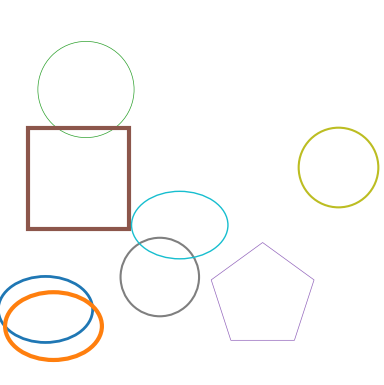[{"shape": "oval", "thickness": 2, "radius": 0.61, "center": [0.118, 0.196]}, {"shape": "oval", "thickness": 3, "radius": 0.63, "center": [0.139, 0.153]}, {"shape": "circle", "thickness": 0.5, "radius": 0.62, "center": [0.223, 0.768]}, {"shape": "pentagon", "thickness": 0.5, "radius": 0.7, "center": [0.682, 0.23]}, {"shape": "square", "thickness": 3, "radius": 0.66, "center": [0.204, 0.537]}, {"shape": "circle", "thickness": 1.5, "radius": 0.51, "center": [0.415, 0.28]}, {"shape": "circle", "thickness": 1.5, "radius": 0.52, "center": [0.879, 0.565]}, {"shape": "oval", "thickness": 1, "radius": 0.63, "center": [0.467, 0.415]}]